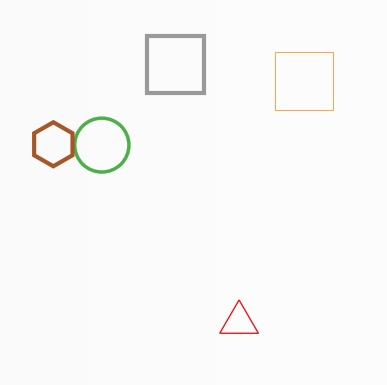[{"shape": "triangle", "thickness": 1, "radius": 0.29, "center": [0.617, 0.163]}, {"shape": "circle", "thickness": 2.5, "radius": 0.35, "center": [0.263, 0.623]}, {"shape": "square", "thickness": 0.5, "radius": 0.37, "center": [0.786, 0.789]}, {"shape": "hexagon", "thickness": 3, "radius": 0.29, "center": [0.138, 0.625]}, {"shape": "square", "thickness": 3, "radius": 0.37, "center": [0.454, 0.832]}]